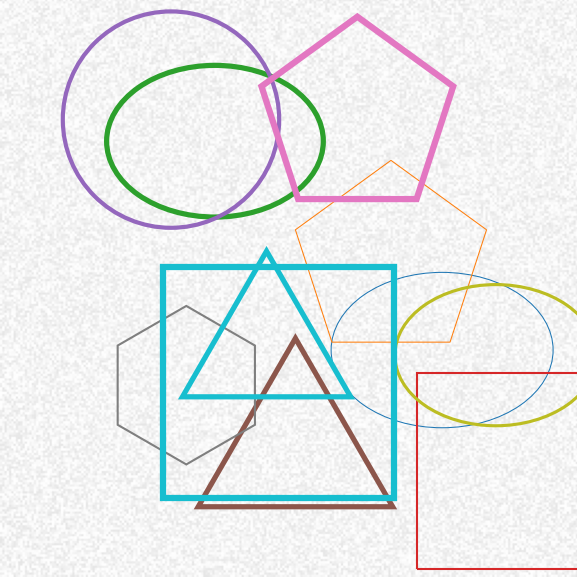[{"shape": "oval", "thickness": 0.5, "radius": 0.96, "center": [0.766, 0.393]}, {"shape": "pentagon", "thickness": 0.5, "radius": 0.87, "center": [0.677, 0.547]}, {"shape": "oval", "thickness": 2.5, "radius": 0.94, "center": [0.372, 0.755]}, {"shape": "square", "thickness": 1, "radius": 0.85, "center": [0.892, 0.183]}, {"shape": "circle", "thickness": 2, "radius": 0.94, "center": [0.296, 0.792]}, {"shape": "triangle", "thickness": 2.5, "radius": 0.97, "center": [0.512, 0.219]}, {"shape": "pentagon", "thickness": 3, "radius": 0.87, "center": [0.619, 0.796]}, {"shape": "hexagon", "thickness": 1, "radius": 0.69, "center": [0.323, 0.332]}, {"shape": "oval", "thickness": 1.5, "radius": 0.87, "center": [0.858, 0.384]}, {"shape": "triangle", "thickness": 2.5, "radius": 0.84, "center": [0.462, 0.396]}, {"shape": "square", "thickness": 3, "radius": 1.0, "center": [0.482, 0.337]}]